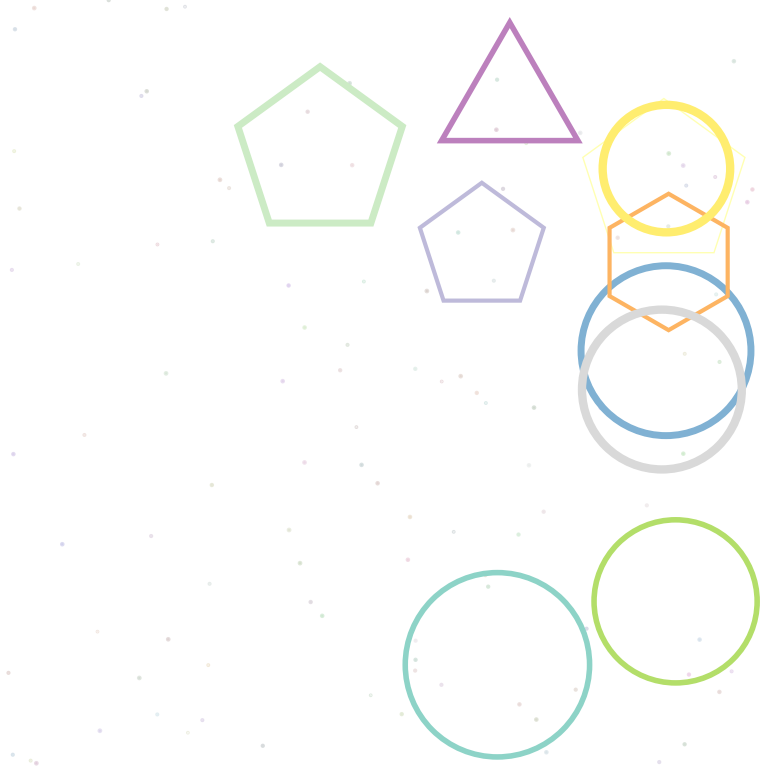[{"shape": "circle", "thickness": 2, "radius": 0.6, "center": [0.646, 0.137]}, {"shape": "pentagon", "thickness": 0.5, "radius": 0.55, "center": [0.862, 0.761]}, {"shape": "pentagon", "thickness": 1.5, "radius": 0.42, "center": [0.626, 0.678]}, {"shape": "circle", "thickness": 2.5, "radius": 0.55, "center": [0.865, 0.545]}, {"shape": "hexagon", "thickness": 1.5, "radius": 0.44, "center": [0.868, 0.66]}, {"shape": "circle", "thickness": 2, "radius": 0.53, "center": [0.877, 0.219]}, {"shape": "circle", "thickness": 3, "radius": 0.52, "center": [0.86, 0.494]}, {"shape": "triangle", "thickness": 2, "radius": 0.51, "center": [0.662, 0.868]}, {"shape": "pentagon", "thickness": 2.5, "radius": 0.56, "center": [0.416, 0.801]}, {"shape": "circle", "thickness": 3, "radius": 0.41, "center": [0.865, 0.781]}]